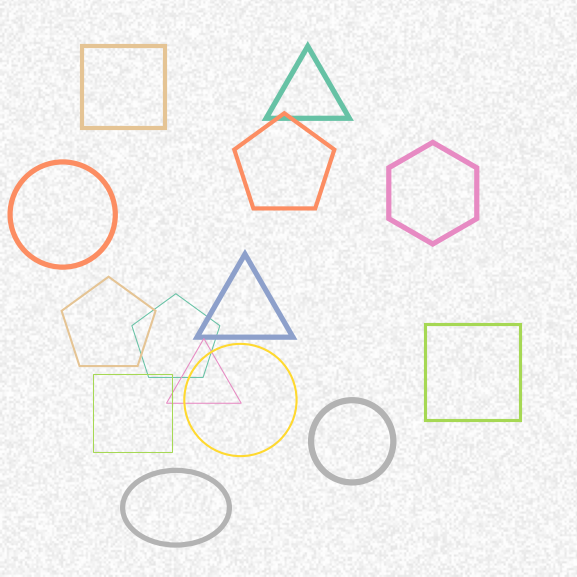[{"shape": "pentagon", "thickness": 0.5, "radius": 0.4, "center": [0.305, 0.41]}, {"shape": "triangle", "thickness": 2.5, "radius": 0.42, "center": [0.533, 0.836]}, {"shape": "pentagon", "thickness": 2, "radius": 0.46, "center": [0.492, 0.712]}, {"shape": "circle", "thickness": 2.5, "radius": 0.46, "center": [0.109, 0.628]}, {"shape": "triangle", "thickness": 2.5, "radius": 0.48, "center": [0.424, 0.463]}, {"shape": "hexagon", "thickness": 2.5, "radius": 0.44, "center": [0.749, 0.665]}, {"shape": "triangle", "thickness": 0.5, "radius": 0.37, "center": [0.353, 0.338]}, {"shape": "square", "thickness": 1.5, "radius": 0.41, "center": [0.818, 0.355]}, {"shape": "square", "thickness": 0.5, "radius": 0.34, "center": [0.23, 0.284]}, {"shape": "circle", "thickness": 1, "radius": 0.49, "center": [0.416, 0.306]}, {"shape": "pentagon", "thickness": 1, "radius": 0.43, "center": [0.188, 0.434]}, {"shape": "square", "thickness": 2, "radius": 0.36, "center": [0.214, 0.848]}, {"shape": "oval", "thickness": 2.5, "radius": 0.46, "center": [0.305, 0.12]}, {"shape": "circle", "thickness": 3, "radius": 0.36, "center": [0.61, 0.235]}]